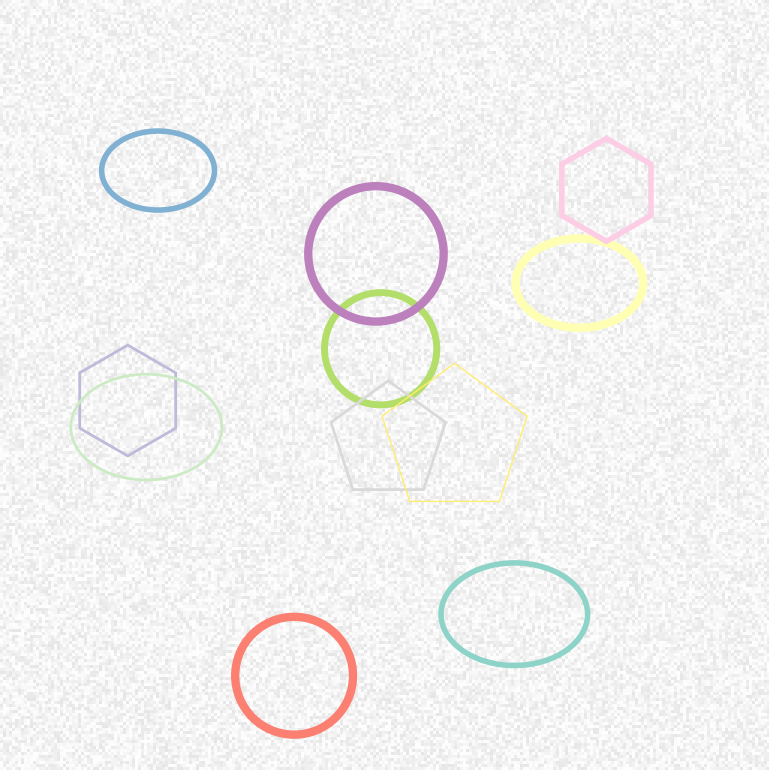[{"shape": "oval", "thickness": 2, "radius": 0.48, "center": [0.668, 0.202]}, {"shape": "oval", "thickness": 3, "radius": 0.41, "center": [0.752, 0.632]}, {"shape": "hexagon", "thickness": 1, "radius": 0.36, "center": [0.166, 0.48]}, {"shape": "circle", "thickness": 3, "radius": 0.38, "center": [0.382, 0.122]}, {"shape": "oval", "thickness": 2, "radius": 0.37, "center": [0.205, 0.778]}, {"shape": "circle", "thickness": 2.5, "radius": 0.36, "center": [0.494, 0.547]}, {"shape": "hexagon", "thickness": 2, "radius": 0.33, "center": [0.788, 0.753]}, {"shape": "pentagon", "thickness": 1, "radius": 0.39, "center": [0.504, 0.427]}, {"shape": "circle", "thickness": 3, "radius": 0.44, "center": [0.488, 0.67]}, {"shape": "oval", "thickness": 1, "radius": 0.49, "center": [0.19, 0.445]}, {"shape": "pentagon", "thickness": 0.5, "radius": 0.5, "center": [0.59, 0.429]}]